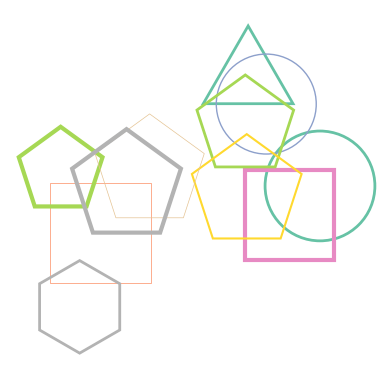[{"shape": "circle", "thickness": 2, "radius": 0.71, "center": [0.831, 0.517]}, {"shape": "triangle", "thickness": 2, "radius": 0.67, "center": [0.645, 0.798]}, {"shape": "square", "thickness": 0.5, "radius": 0.65, "center": [0.261, 0.394]}, {"shape": "circle", "thickness": 1, "radius": 0.65, "center": [0.692, 0.73]}, {"shape": "square", "thickness": 3, "radius": 0.58, "center": [0.752, 0.441]}, {"shape": "pentagon", "thickness": 3, "radius": 0.57, "center": [0.158, 0.556]}, {"shape": "pentagon", "thickness": 2, "radius": 0.66, "center": [0.637, 0.673]}, {"shape": "pentagon", "thickness": 1.5, "radius": 0.75, "center": [0.641, 0.502]}, {"shape": "pentagon", "thickness": 0.5, "radius": 0.75, "center": [0.389, 0.555]}, {"shape": "pentagon", "thickness": 3, "radius": 0.74, "center": [0.329, 0.516]}, {"shape": "hexagon", "thickness": 2, "radius": 0.6, "center": [0.207, 0.203]}]